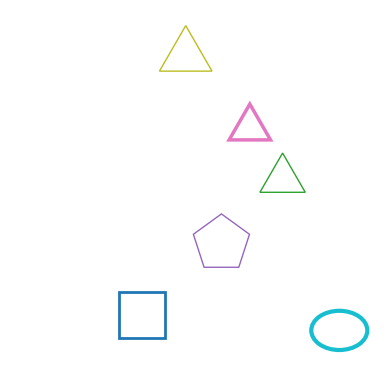[{"shape": "square", "thickness": 2, "radius": 0.3, "center": [0.37, 0.181]}, {"shape": "triangle", "thickness": 1, "radius": 0.34, "center": [0.734, 0.535]}, {"shape": "pentagon", "thickness": 1, "radius": 0.38, "center": [0.575, 0.368]}, {"shape": "triangle", "thickness": 2.5, "radius": 0.31, "center": [0.649, 0.668]}, {"shape": "triangle", "thickness": 1, "radius": 0.39, "center": [0.482, 0.855]}, {"shape": "oval", "thickness": 3, "radius": 0.36, "center": [0.881, 0.142]}]